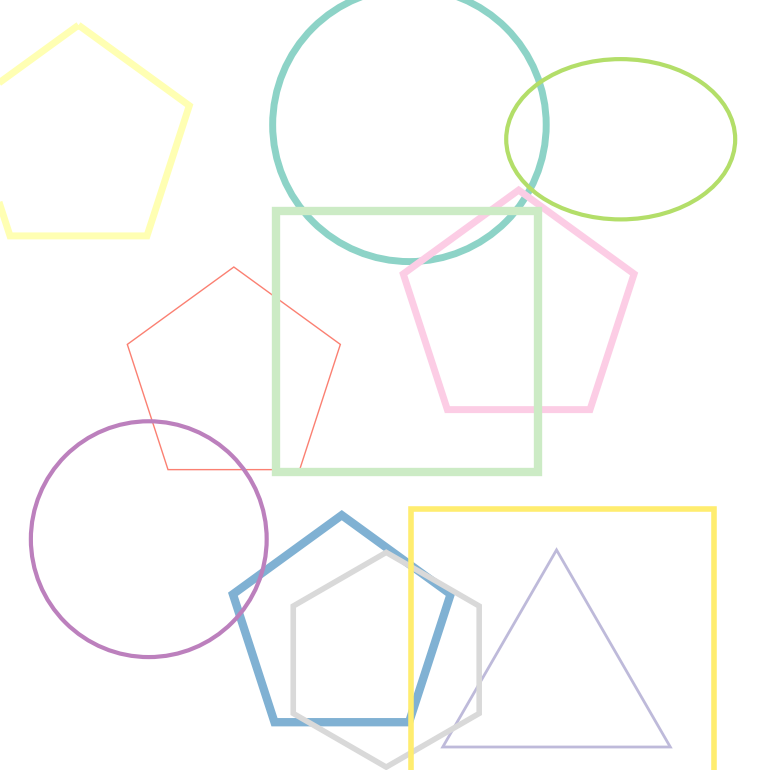[{"shape": "circle", "thickness": 2.5, "radius": 0.89, "center": [0.532, 0.838]}, {"shape": "pentagon", "thickness": 2.5, "radius": 0.76, "center": [0.102, 0.816]}, {"shape": "triangle", "thickness": 1, "radius": 0.85, "center": [0.723, 0.115]}, {"shape": "pentagon", "thickness": 0.5, "radius": 0.73, "center": [0.304, 0.508]}, {"shape": "pentagon", "thickness": 3, "radius": 0.74, "center": [0.444, 0.182]}, {"shape": "oval", "thickness": 1.5, "radius": 0.74, "center": [0.806, 0.819]}, {"shape": "pentagon", "thickness": 2.5, "radius": 0.79, "center": [0.674, 0.596]}, {"shape": "hexagon", "thickness": 2, "radius": 0.7, "center": [0.502, 0.143]}, {"shape": "circle", "thickness": 1.5, "radius": 0.77, "center": [0.193, 0.3]}, {"shape": "square", "thickness": 3, "radius": 0.85, "center": [0.529, 0.556]}, {"shape": "square", "thickness": 2, "radius": 0.98, "center": [0.731, 0.142]}]